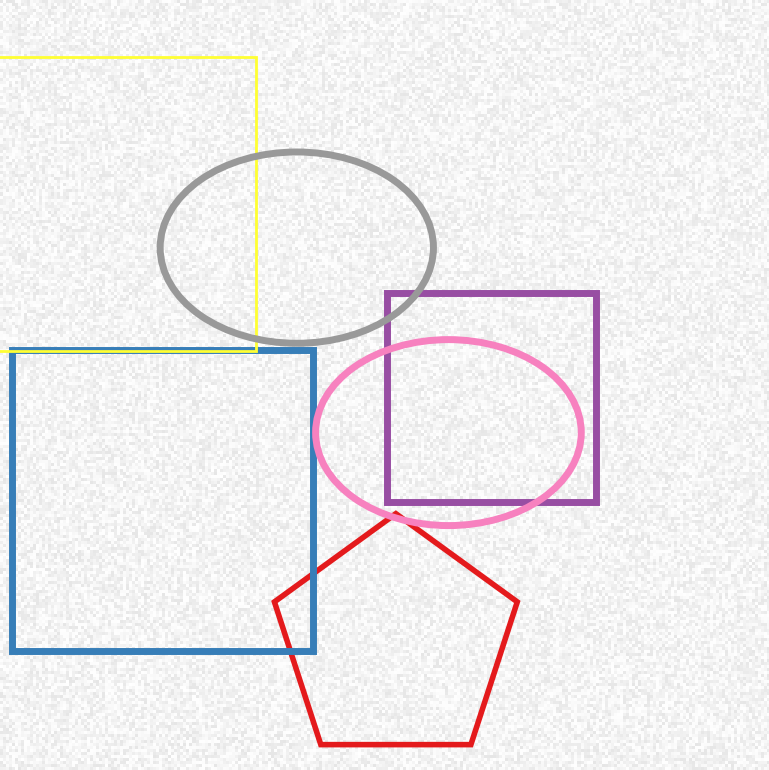[{"shape": "pentagon", "thickness": 2, "radius": 0.83, "center": [0.514, 0.167]}, {"shape": "square", "thickness": 2.5, "radius": 0.98, "center": [0.211, 0.35]}, {"shape": "square", "thickness": 2.5, "radius": 0.68, "center": [0.638, 0.483]}, {"shape": "square", "thickness": 1, "radius": 0.95, "center": [0.141, 0.735]}, {"shape": "oval", "thickness": 2.5, "radius": 0.86, "center": [0.582, 0.438]}, {"shape": "oval", "thickness": 2.5, "radius": 0.89, "center": [0.385, 0.678]}]